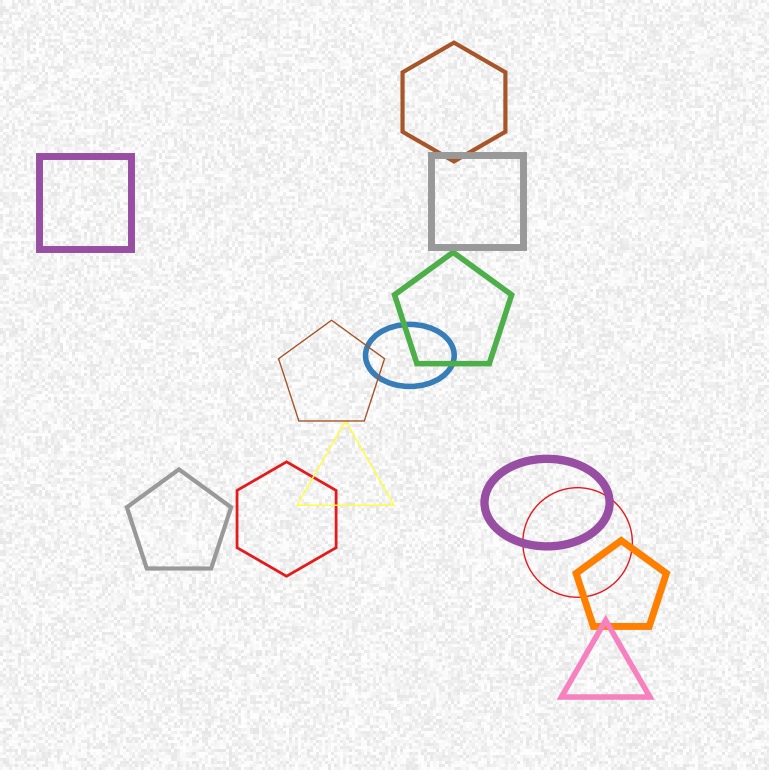[{"shape": "hexagon", "thickness": 1, "radius": 0.37, "center": [0.372, 0.326]}, {"shape": "circle", "thickness": 0.5, "radius": 0.36, "center": [0.75, 0.295]}, {"shape": "oval", "thickness": 2, "radius": 0.29, "center": [0.532, 0.538]}, {"shape": "pentagon", "thickness": 2, "radius": 0.4, "center": [0.588, 0.592]}, {"shape": "oval", "thickness": 3, "radius": 0.41, "center": [0.71, 0.347]}, {"shape": "square", "thickness": 2.5, "radius": 0.3, "center": [0.11, 0.737]}, {"shape": "pentagon", "thickness": 2.5, "radius": 0.31, "center": [0.807, 0.236]}, {"shape": "triangle", "thickness": 0.5, "radius": 0.36, "center": [0.449, 0.38]}, {"shape": "pentagon", "thickness": 0.5, "radius": 0.36, "center": [0.431, 0.512]}, {"shape": "hexagon", "thickness": 1.5, "radius": 0.39, "center": [0.59, 0.867]}, {"shape": "triangle", "thickness": 2, "radius": 0.33, "center": [0.787, 0.128]}, {"shape": "square", "thickness": 2.5, "radius": 0.3, "center": [0.62, 0.739]}, {"shape": "pentagon", "thickness": 1.5, "radius": 0.36, "center": [0.232, 0.319]}]